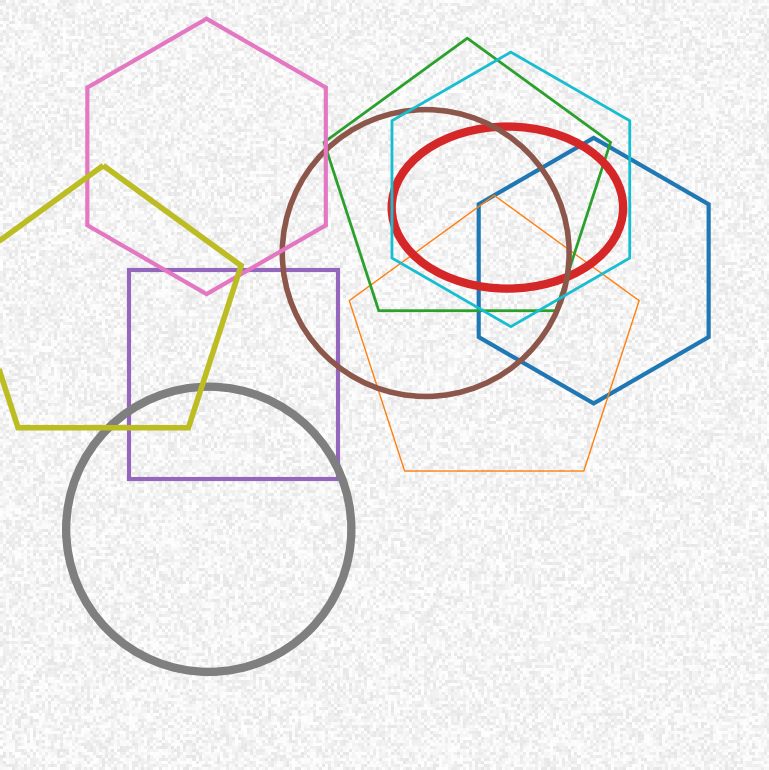[{"shape": "hexagon", "thickness": 1.5, "radius": 0.86, "center": [0.771, 0.648]}, {"shape": "pentagon", "thickness": 0.5, "radius": 0.99, "center": [0.642, 0.548]}, {"shape": "pentagon", "thickness": 1, "radius": 0.98, "center": [0.607, 0.755]}, {"shape": "oval", "thickness": 3, "radius": 0.75, "center": [0.659, 0.73]}, {"shape": "square", "thickness": 1.5, "radius": 0.68, "center": [0.303, 0.514]}, {"shape": "circle", "thickness": 2, "radius": 0.93, "center": [0.553, 0.671]}, {"shape": "hexagon", "thickness": 1.5, "radius": 0.89, "center": [0.268, 0.797]}, {"shape": "circle", "thickness": 3, "radius": 0.93, "center": [0.271, 0.313]}, {"shape": "pentagon", "thickness": 2, "radius": 0.94, "center": [0.134, 0.597]}, {"shape": "hexagon", "thickness": 1, "radius": 0.89, "center": [0.663, 0.754]}]